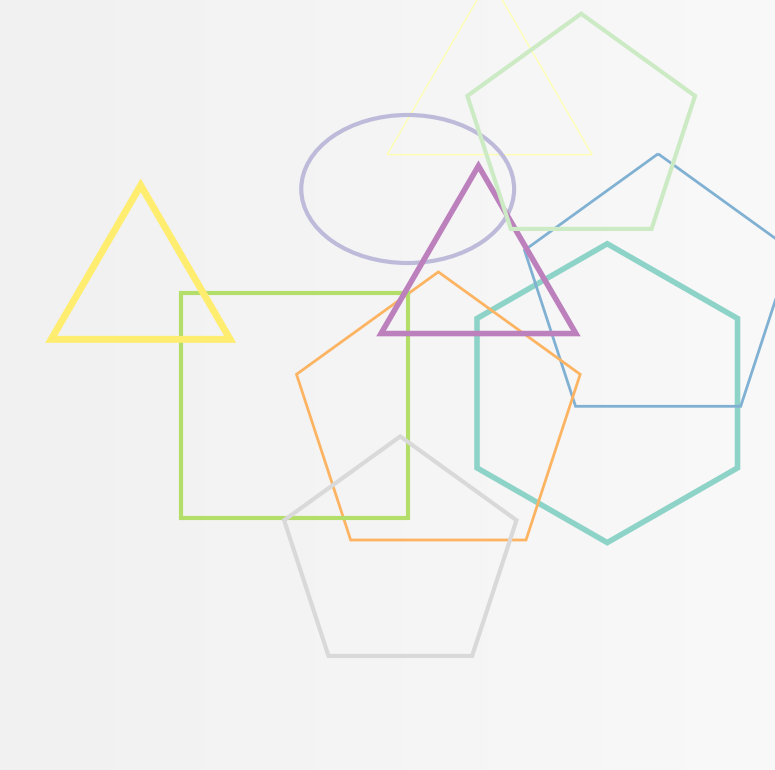[{"shape": "hexagon", "thickness": 2, "radius": 0.97, "center": [0.784, 0.489]}, {"shape": "triangle", "thickness": 0.5, "radius": 0.76, "center": [0.632, 0.876]}, {"shape": "oval", "thickness": 1.5, "radius": 0.69, "center": [0.526, 0.755]}, {"shape": "pentagon", "thickness": 1, "radius": 0.91, "center": [0.849, 0.619]}, {"shape": "pentagon", "thickness": 1, "radius": 0.96, "center": [0.566, 0.454]}, {"shape": "square", "thickness": 1.5, "radius": 0.73, "center": [0.38, 0.474]}, {"shape": "pentagon", "thickness": 1.5, "radius": 0.79, "center": [0.517, 0.276]}, {"shape": "triangle", "thickness": 2, "radius": 0.73, "center": [0.617, 0.639]}, {"shape": "pentagon", "thickness": 1.5, "radius": 0.77, "center": [0.75, 0.828]}, {"shape": "triangle", "thickness": 2.5, "radius": 0.67, "center": [0.182, 0.626]}]